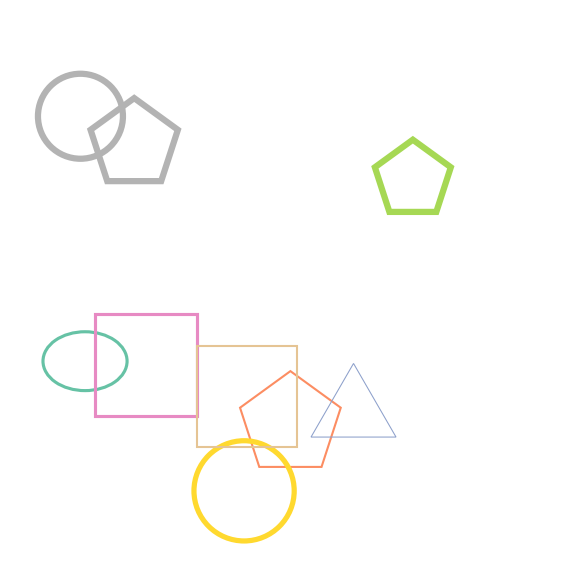[{"shape": "oval", "thickness": 1.5, "radius": 0.36, "center": [0.147, 0.374]}, {"shape": "pentagon", "thickness": 1, "radius": 0.46, "center": [0.503, 0.265]}, {"shape": "triangle", "thickness": 0.5, "radius": 0.42, "center": [0.612, 0.285]}, {"shape": "square", "thickness": 1.5, "radius": 0.44, "center": [0.253, 0.367]}, {"shape": "pentagon", "thickness": 3, "radius": 0.35, "center": [0.715, 0.688]}, {"shape": "circle", "thickness": 2.5, "radius": 0.43, "center": [0.423, 0.149]}, {"shape": "square", "thickness": 1, "radius": 0.44, "center": [0.428, 0.313]}, {"shape": "circle", "thickness": 3, "radius": 0.37, "center": [0.139, 0.798]}, {"shape": "pentagon", "thickness": 3, "radius": 0.4, "center": [0.232, 0.75]}]